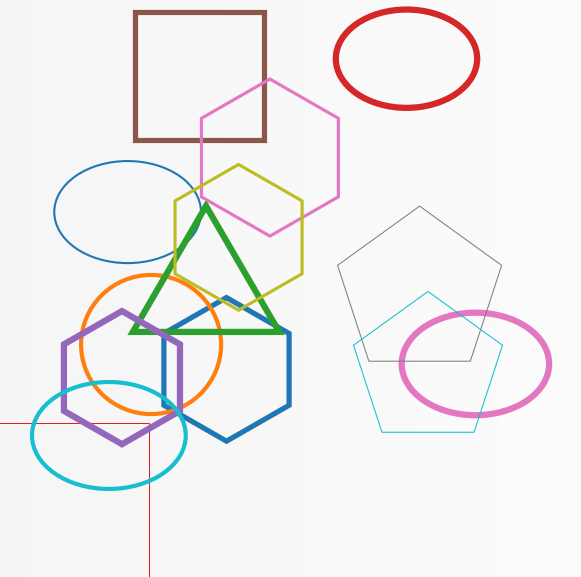[{"shape": "oval", "thickness": 1, "radius": 0.63, "center": [0.22, 0.632]}, {"shape": "hexagon", "thickness": 2.5, "radius": 0.62, "center": [0.39, 0.36]}, {"shape": "circle", "thickness": 2, "radius": 0.6, "center": [0.26, 0.403]}, {"shape": "triangle", "thickness": 3, "radius": 0.73, "center": [0.354, 0.497]}, {"shape": "oval", "thickness": 3, "radius": 0.61, "center": [0.699, 0.897]}, {"shape": "square", "thickness": 0.5, "radius": 0.7, "center": [0.116, 0.127]}, {"shape": "hexagon", "thickness": 3, "radius": 0.58, "center": [0.21, 0.345]}, {"shape": "square", "thickness": 2.5, "radius": 0.56, "center": [0.343, 0.867]}, {"shape": "oval", "thickness": 3, "radius": 0.63, "center": [0.818, 0.369]}, {"shape": "hexagon", "thickness": 1.5, "radius": 0.68, "center": [0.464, 0.726]}, {"shape": "pentagon", "thickness": 0.5, "radius": 0.74, "center": [0.722, 0.494]}, {"shape": "hexagon", "thickness": 1.5, "radius": 0.63, "center": [0.41, 0.588]}, {"shape": "pentagon", "thickness": 0.5, "radius": 0.67, "center": [0.736, 0.36]}, {"shape": "oval", "thickness": 2, "radius": 0.66, "center": [0.187, 0.245]}]